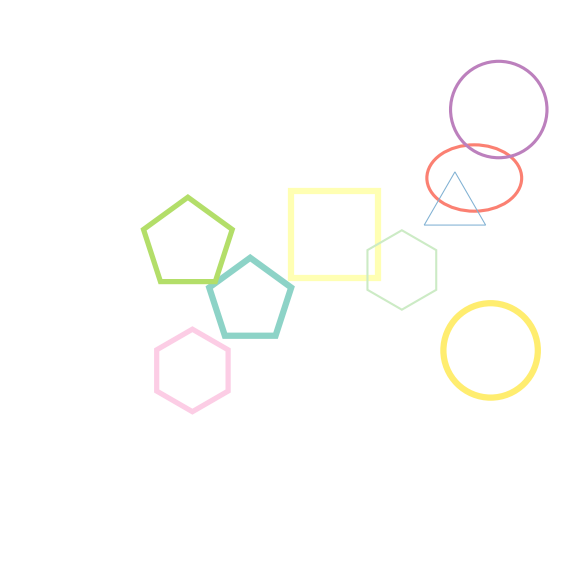[{"shape": "pentagon", "thickness": 3, "radius": 0.37, "center": [0.433, 0.478]}, {"shape": "square", "thickness": 3, "radius": 0.38, "center": [0.579, 0.593]}, {"shape": "oval", "thickness": 1.5, "radius": 0.41, "center": [0.821, 0.691]}, {"shape": "triangle", "thickness": 0.5, "radius": 0.31, "center": [0.788, 0.64]}, {"shape": "pentagon", "thickness": 2.5, "radius": 0.4, "center": [0.325, 0.577]}, {"shape": "hexagon", "thickness": 2.5, "radius": 0.36, "center": [0.333, 0.358]}, {"shape": "circle", "thickness": 1.5, "radius": 0.42, "center": [0.864, 0.809]}, {"shape": "hexagon", "thickness": 1, "radius": 0.34, "center": [0.696, 0.532]}, {"shape": "circle", "thickness": 3, "radius": 0.41, "center": [0.85, 0.392]}]